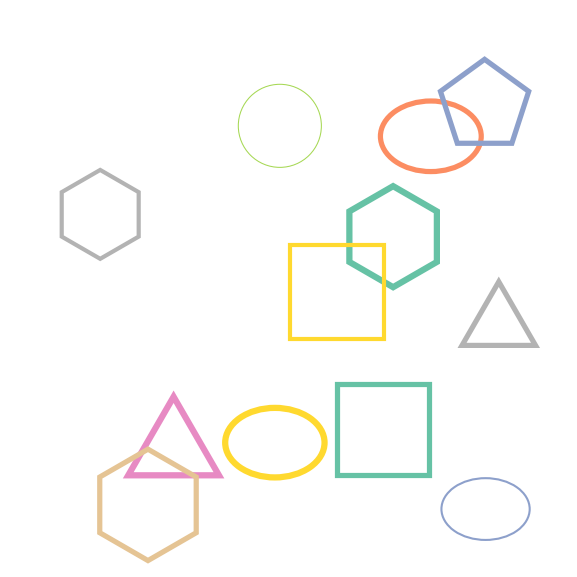[{"shape": "square", "thickness": 2.5, "radius": 0.4, "center": [0.663, 0.256]}, {"shape": "hexagon", "thickness": 3, "radius": 0.44, "center": [0.681, 0.589]}, {"shape": "oval", "thickness": 2.5, "radius": 0.44, "center": [0.746, 0.763]}, {"shape": "oval", "thickness": 1, "radius": 0.38, "center": [0.841, 0.118]}, {"shape": "pentagon", "thickness": 2.5, "radius": 0.4, "center": [0.839, 0.816]}, {"shape": "triangle", "thickness": 3, "radius": 0.45, "center": [0.301, 0.221]}, {"shape": "circle", "thickness": 0.5, "radius": 0.36, "center": [0.485, 0.781]}, {"shape": "oval", "thickness": 3, "radius": 0.43, "center": [0.476, 0.233]}, {"shape": "square", "thickness": 2, "radius": 0.41, "center": [0.583, 0.494]}, {"shape": "hexagon", "thickness": 2.5, "radius": 0.48, "center": [0.256, 0.125]}, {"shape": "hexagon", "thickness": 2, "radius": 0.38, "center": [0.173, 0.628]}, {"shape": "triangle", "thickness": 2.5, "radius": 0.37, "center": [0.864, 0.438]}]